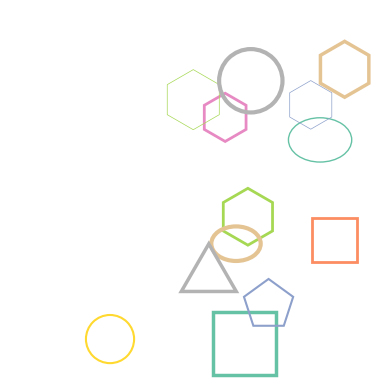[{"shape": "oval", "thickness": 1, "radius": 0.41, "center": [0.831, 0.637]}, {"shape": "square", "thickness": 2.5, "radius": 0.41, "center": [0.635, 0.108]}, {"shape": "square", "thickness": 2, "radius": 0.29, "center": [0.869, 0.376]}, {"shape": "pentagon", "thickness": 1.5, "radius": 0.34, "center": [0.698, 0.208]}, {"shape": "hexagon", "thickness": 0.5, "radius": 0.32, "center": [0.807, 0.728]}, {"shape": "hexagon", "thickness": 2, "radius": 0.31, "center": [0.585, 0.695]}, {"shape": "hexagon", "thickness": 2, "radius": 0.37, "center": [0.644, 0.437]}, {"shape": "hexagon", "thickness": 0.5, "radius": 0.39, "center": [0.502, 0.741]}, {"shape": "circle", "thickness": 1.5, "radius": 0.31, "center": [0.286, 0.119]}, {"shape": "oval", "thickness": 3, "radius": 0.32, "center": [0.613, 0.367]}, {"shape": "hexagon", "thickness": 2.5, "radius": 0.36, "center": [0.895, 0.82]}, {"shape": "circle", "thickness": 3, "radius": 0.41, "center": [0.651, 0.79]}, {"shape": "triangle", "thickness": 2.5, "radius": 0.41, "center": [0.542, 0.284]}]